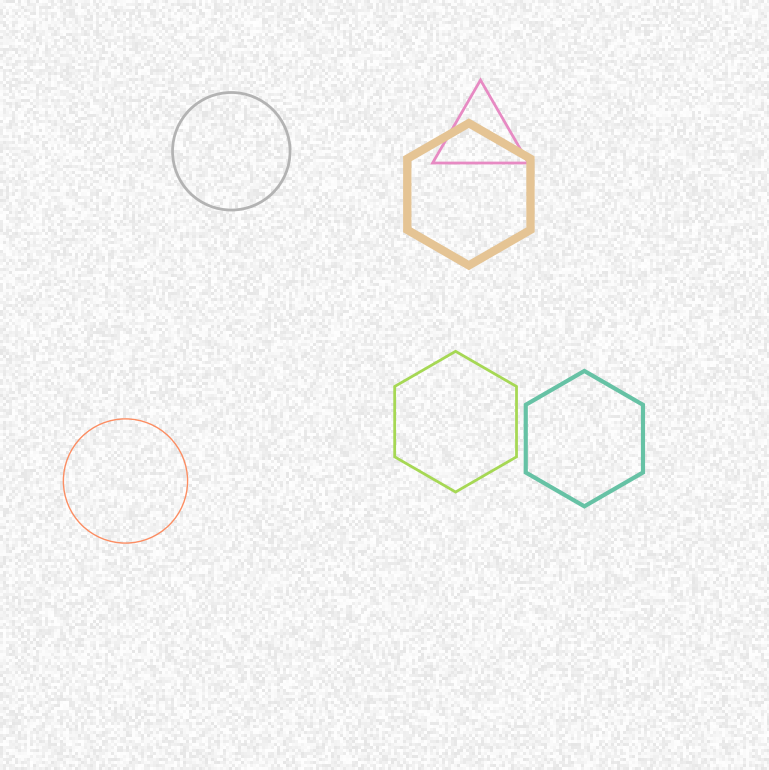[{"shape": "hexagon", "thickness": 1.5, "radius": 0.44, "center": [0.759, 0.43]}, {"shape": "circle", "thickness": 0.5, "radius": 0.4, "center": [0.163, 0.375]}, {"shape": "triangle", "thickness": 1, "radius": 0.36, "center": [0.624, 0.824]}, {"shape": "hexagon", "thickness": 1, "radius": 0.46, "center": [0.592, 0.452]}, {"shape": "hexagon", "thickness": 3, "radius": 0.46, "center": [0.609, 0.748]}, {"shape": "circle", "thickness": 1, "radius": 0.38, "center": [0.3, 0.804]}]